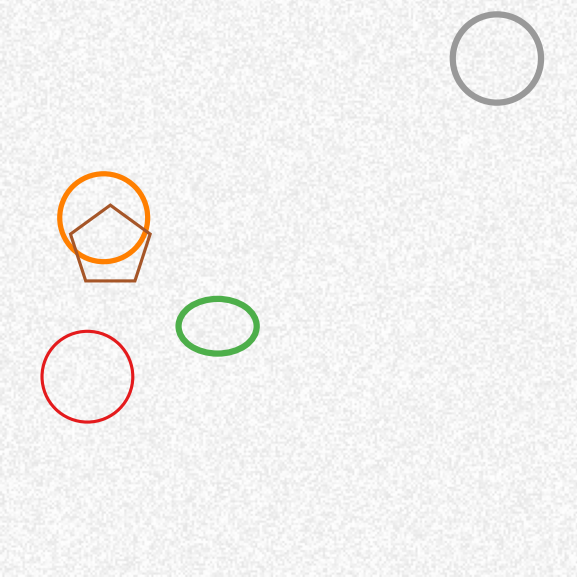[{"shape": "circle", "thickness": 1.5, "radius": 0.39, "center": [0.151, 0.347]}, {"shape": "oval", "thickness": 3, "radius": 0.34, "center": [0.377, 0.434]}, {"shape": "circle", "thickness": 2.5, "radius": 0.38, "center": [0.18, 0.622]}, {"shape": "pentagon", "thickness": 1.5, "radius": 0.36, "center": [0.191, 0.571]}, {"shape": "circle", "thickness": 3, "radius": 0.38, "center": [0.86, 0.898]}]